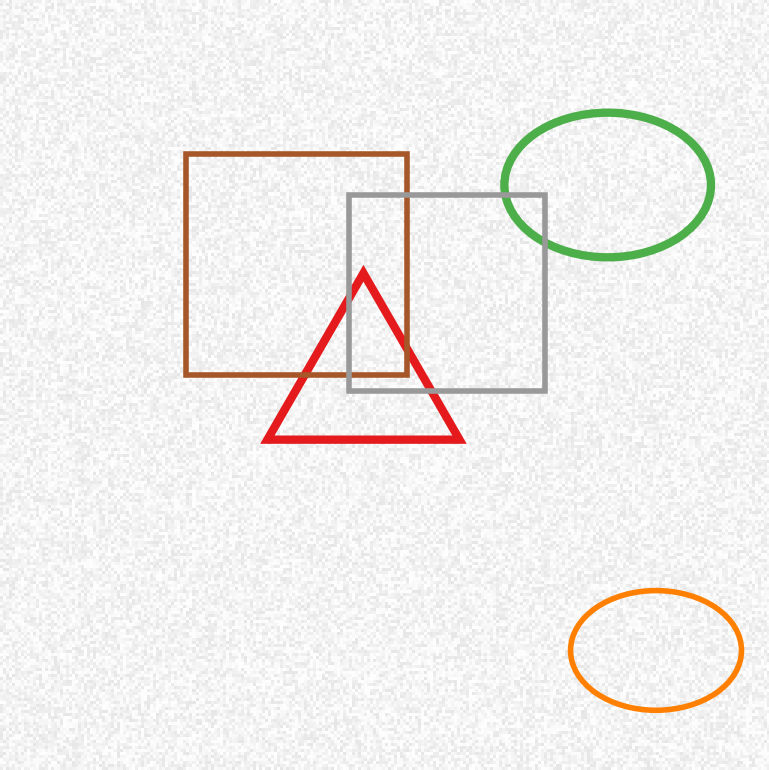[{"shape": "triangle", "thickness": 3, "radius": 0.72, "center": [0.472, 0.501]}, {"shape": "oval", "thickness": 3, "radius": 0.67, "center": [0.789, 0.76]}, {"shape": "oval", "thickness": 2, "radius": 0.56, "center": [0.852, 0.155]}, {"shape": "square", "thickness": 2, "radius": 0.72, "center": [0.385, 0.656]}, {"shape": "square", "thickness": 2, "radius": 0.64, "center": [0.581, 0.619]}]